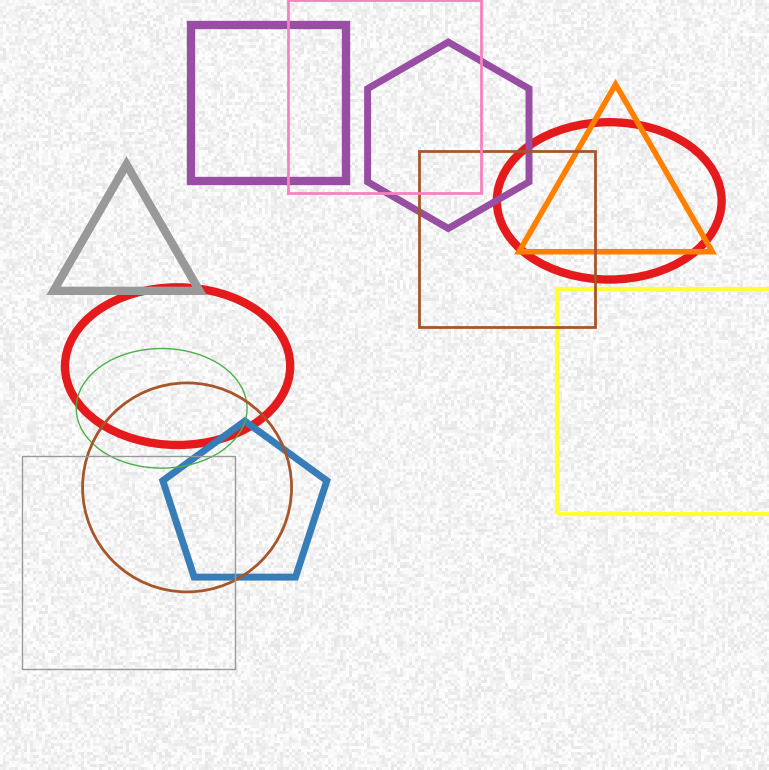[{"shape": "oval", "thickness": 3, "radius": 0.73, "center": [0.791, 0.739]}, {"shape": "oval", "thickness": 3, "radius": 0.73, "center": [0.231, 0.524]}, {"shape": "pentagon", "thickness": 2.5, "radius": 0.56, "center": [0.318, 0.341]}, {"shape": "oval", "thickness": 0.5, "radius": 0.55, "center": [0.21, 0.47]}, {"shape": "hexagon", "thickness": 2.5, "radius": 0.61, "center": [0.582, 0.824]}, {"shape": "square", "thickness": 3, "radius": 0.5, "center": [0.349, 0.866]}, {"shape": "triangle", "thickness": 2, "radius": 0.72, "center": [0.8, 0.746]}, {"shape": "square", "thickness": 1.5, "radius": 0.73, "center": [0.869, 0.478]}, {"shape": "square", "thickness": 1, "radius": 0.57, "center": [0.658, 0.69]}, {"shape": "circle", "thickness": 1, "radius": 0.68, "center": [0.243, 0.367]}, {"shape": "square", "thickness": 1, "radius": 0.63, "center": [0.5, 0.874]}, {"shape": "triangle", "thickness": 3, "radius": 0.55, "center": [0.164, 0.677]}, {"shape": "square", "thickness": 0.5, "radius": 0.69, "center": [0.167, 0.269]}]